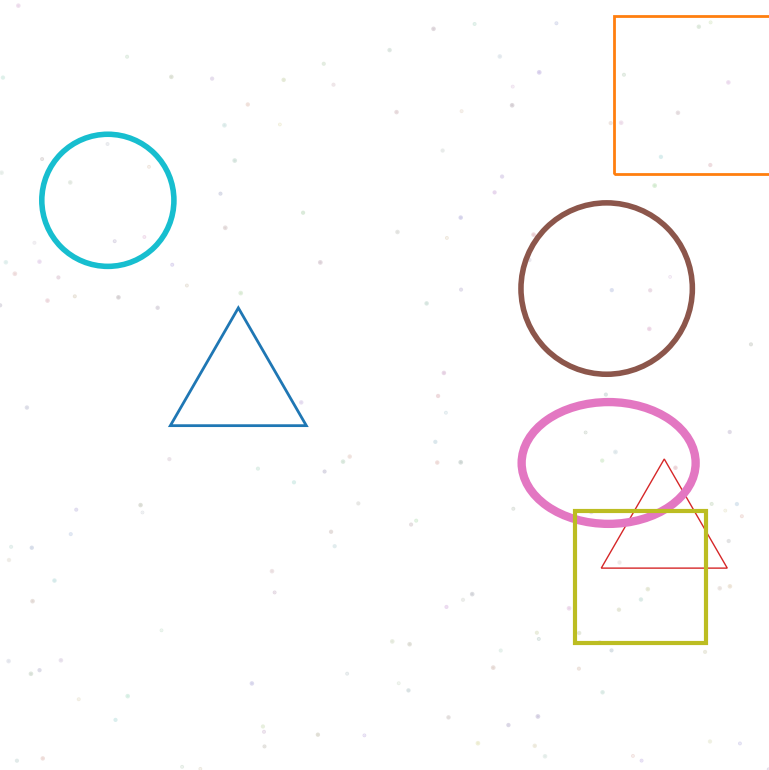[{"shape": "triangle", "thickness": 1, "radius": 0.51, "center": [0.31, 0.498]}, {"shape": "square", "thickness": 1, "radius": 0.51, "center": [0.899, 0.877]}, {"shape": "triangle", "thickness": 0.5, "radius": 0.47, "center": [0.863, 0.309]}, {"shape": "circle", "thickness": 2, "radius": 0.56, "center": [0.788, 0.625]}, {"shape": "oval", "thickness": 3, "radius": 0.56, "center": [0.79, 0.399]}, {"shape": "square", "thickness": 1.5, "radius": 0.43, "center": [0.832, 0.251]}, {"shape": "circle", "thickness": 2, "radius": 0.43, "center": [0.14, 0.74]}]